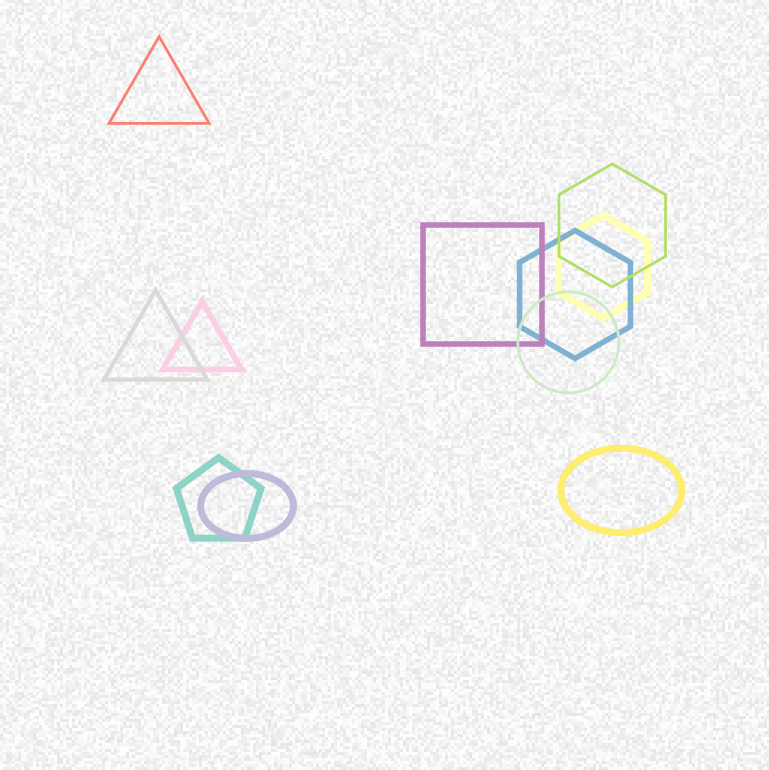[{"shape": "pentagon", "thickness": 2.5, "radius": 0.29, "center": [0.284, 0.348]}, {"shape": "hexagon", "thickness": 2.5, "radius": 0.33, "center": [0.783, 0.654]}, {"shape": "oval", "thickness": 2.5, "radius": 0.3, "center": [0.321, 0.343]}, {"shape": "triangle", "thickness": 1, "radius": 0.38, "center": [0.207, 0.877]}, {"shape": "hexagon", "thickness": 2, "radius": 0.42, "center": [0.747, 0.618]}, {"shape": "hexagon", "thickness": 1, "radius": 0.4, "center": [0.795, 0.707]}, {"shape": "triangle", "thickness": 2, "radius": 0.3, "center": [0.262, 0.55]}, {"shape": "triangle", "thickness": 1.5, "radius": 0.39, "center": [0.202, 0.546]}, {"shape": "square", "thickness": 2, "radius": 0.39, "center": [0.627, 0.631]}, {"shape": "circle", "thickness": 1, "radius": 0.33, "center": [0.738, 0.555]}, {"shape": "oval", "thickness": 2.5, "radius": 0.39, "center": [0.807, 0.363]}]